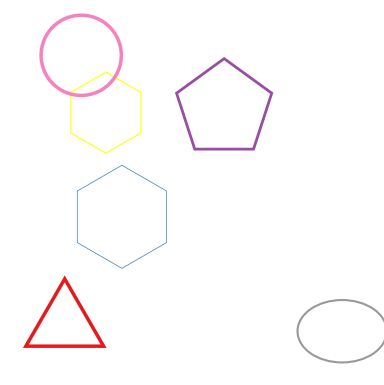[{"shape": "triangle", "thickness": 2.5, "radius": 0.58, "center": [0.168, 0.159]}, {"shape": "hexagon", "thickness": 0.5, "radius": 0.67, "center": [0.317, 0.437]}, {"shape": "pentagon", "thickness": 2, "radius": 0.65, "center": [0.582, 0.718]}, {"shape": "hexagon", "thickness": 1, "radius": 0.53, "center": [0.275, 0.707]}, {"shape": "circle", "thickness": 2.5, "radius": 0.52, "center": [0.211, 0.856]}, {"shape": "oval", "thickness": 1.5, "radius": 0.58, "center": [0.889, 0.14]}]